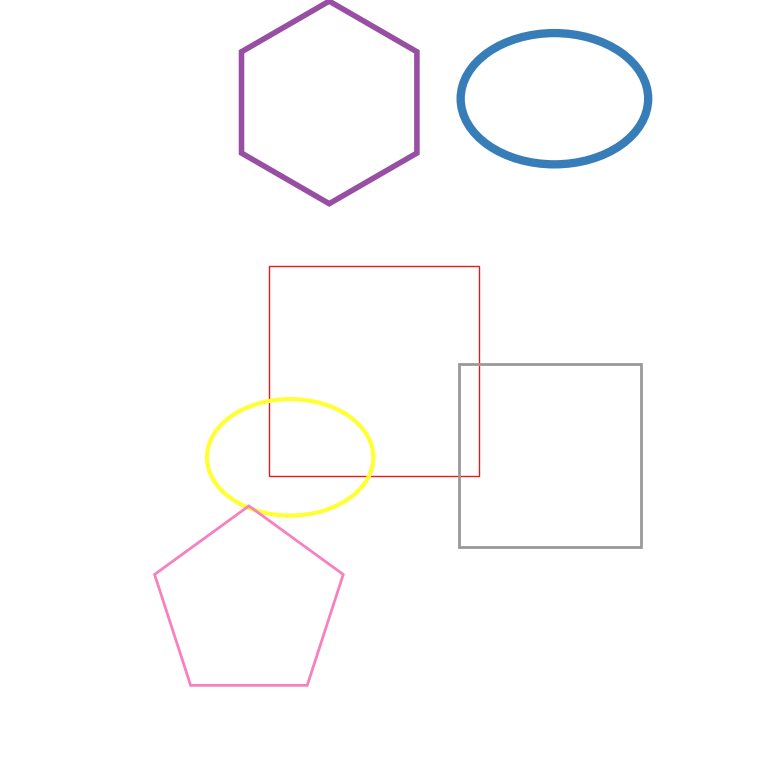[{"shape": "square", "thickness": 0.5, "radius": 0.68, "center": [0.486, 0.518]}, {"shape": "oval", "thickness": 3, "radius": 0.61, "center": [0.72, 0.872]}, {"shape": "hexagon", "thickness": 2, "radius": 0.66, "center": [0.428, 0.867]}, {"shape": "oval", "thickness": 1.5, "radius": 0.54, "center": [0.377, 0.406]}, {"shape": "pentagon", "thickness": 1, "radius": 0.64, "center": [0.323, 0.214]}, {"shape": "square", "thickness": 1, "radius": 0.59, "center": [0.714, 0.409]}]